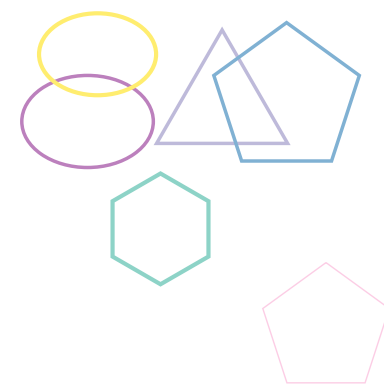[{"shape": "hexagon", "thickness": 3, "radius": 0.72, "center": [0.417, 0.405]}, {"shape": "triangle", "thickness": 2.5, "radius": 0.98, "center": [0.577, 0.726]}, {"shape": "pentagon", "thickness": 2.5, "radius": 0.99, "center": [0.744, 0.743]}, {"shape": "pentagon", "thickness": 1, "radius": 0.86, "center": [0.847, 0.145]}, {"shape": "oval", "thickness": 2.5, "radius": 0.85, "center": [0.227, 0.684]}, {"shape": "oval", "thickness": 3, "radius": 0.76, "center": [0.253, 0.859]}]